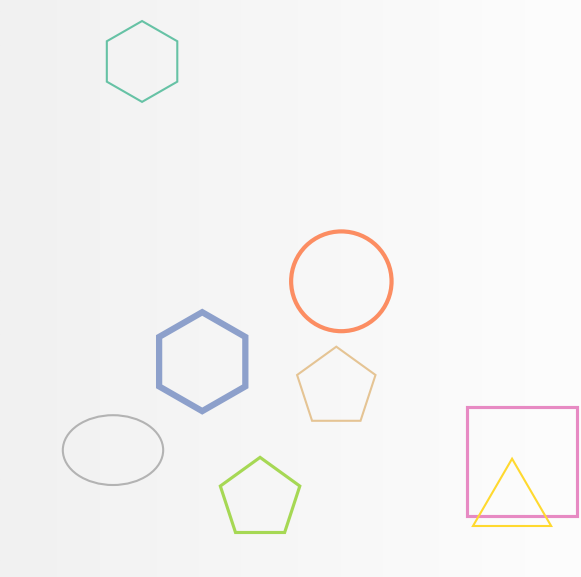[{"shape": "hexagon", "thickness": 1, "radius": 0.35, "center": [0.244, 0.893]}, {"shape": "circle", "thickness": 2, "radius": 0.43, "center": [0.587, 0.512]}, {"shape": "hexagon", "thickness": 3, "radius": 0.43, "center": [0.348, 0.373]}, {"shape": "square", "thickness": 1.5, "radius": 0.47, "center": [0.898, 0.2]}, {"shape": "pentagon", "thickness": 1.5, "radius": 0.36, "center": [0.447, 0.135]}, {"shape": "triangle", "thickness": 1, "radius": 0.39, "center": [0.881, 0.127]}, {"shape": "pentagon", "thickness": 1, "radius": 0.35, "center": [0.579, 0.328]}, {"shape": "oval", "thickness": 1, "radius": 0.43, "center": [0.194, 0.22]}]